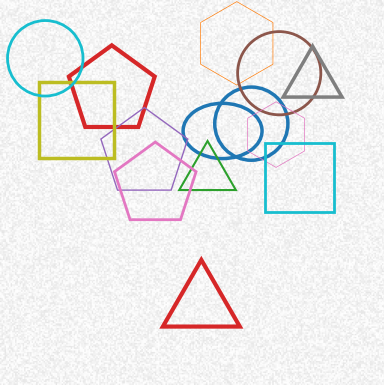[{"shape": "circle", "thickness": 2.5, "radius": 0.48, "center": [0.653, 0.679]}, {"shape": "oval", "thickness": 2.5, "radius": 0.51, "center": [0.578, 0.66]}, {"shape": "hexagon", "thickness": 0.5, "radius": 0.54, "center": [0.615, 0.887]}, {"shape": "triangle", "thickness": 1.5, "radius": 0.42, "center": [0.539, 0.549]}, {"shape": "pentagon", "thickness": 3, "radius": 0.59, "center": [0.29, 0.765]}, {"shape": "triangle", "thickness": 3, "radius": 0.58, "center": [0.523, 0.209]}, {"shape": "pentagon", "thickness": 1, "radius": 0.59, "center": [0.375, 0.602]}, {"shape": "circle", "thickness": 2, "radius": 0.54, "center": [0.725, 0.81]}, {"shape": "hexagon", "thickness": 0.5, "radius": 0.43, "center": [0.717, 0.65]}, {"shape": "pentagon", "thickness": 2, "radius": 0.56, "center": [0.403, 0.52]}, {"shape": "triangle", "thickness": 2.5, "radius": 0.44, "center": [0.812, 0.792]}, {"shape": "square", "thickness": 2.5, "radius": 0.49, "center": [0.199, 0.689]}, {"shape": "circle", "thickness": 2, "radius": 0.49, "center": [0.118, 0.849]}, {"shape": "square", "thickness": 2, "radius": 0.45, "center": [0.779, 0.54]}]